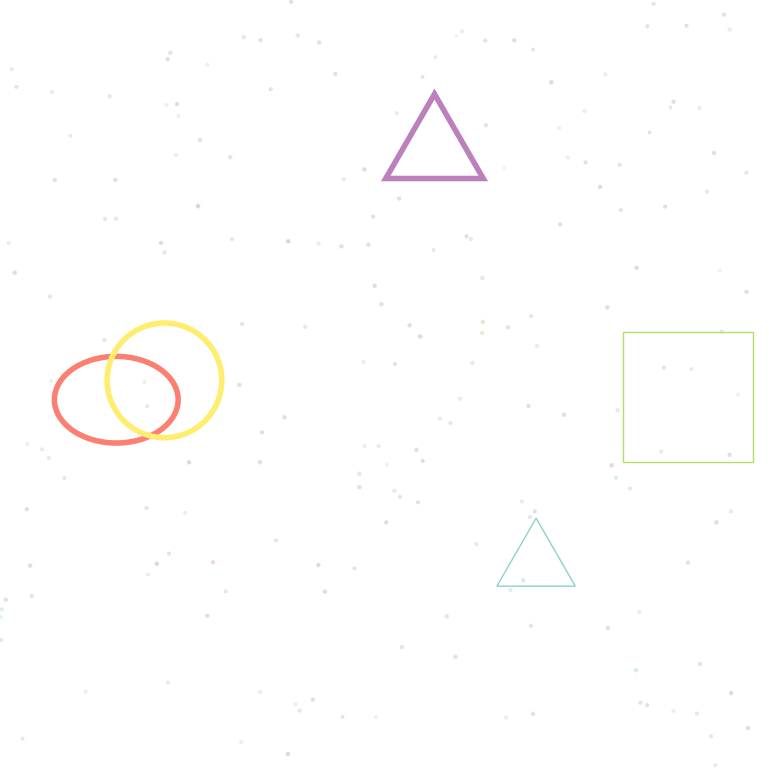[{"shape": "triangle", "thickness": 0.5, "radius": 0.29, "center": [0.696, 0.268]}, {"shape": "oval", "thickness": 2, "radius": 0.4, "center": [0.151, 0.481]}, {"shape": "square", "thickness": 0.5, "radius": 0.42, "center": [0.894, 0.485]}, {"shape": "triangle", "thickness": 2, "radius": 0.37, "center": [0.564, 0.805]}, {"shape": "circle", "thickness": 2, "radius": 0.37, "center": [0.214, 0.506]}]